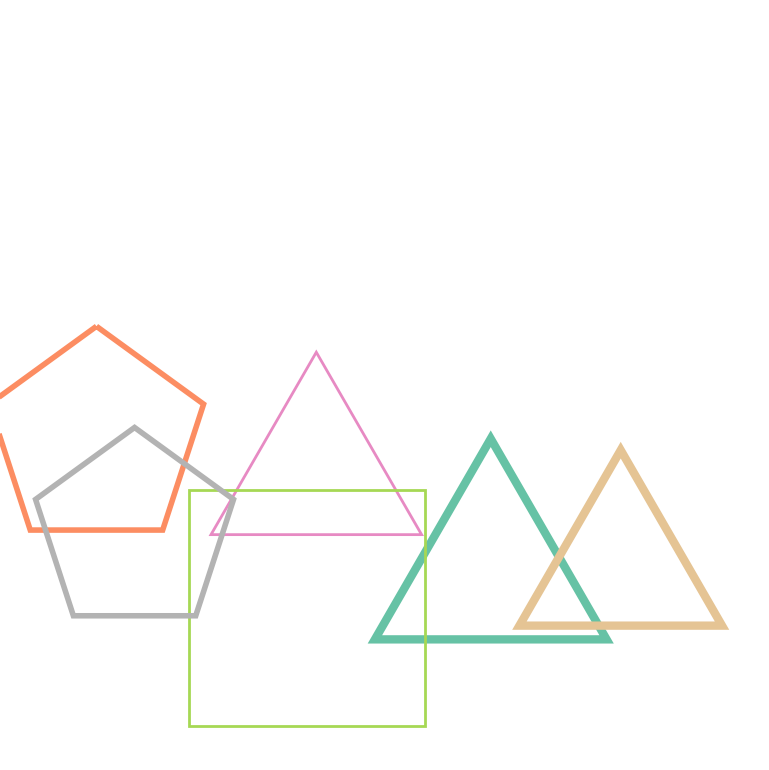[{"shape": "triangle", "thickness": 3, "radius": 0.87, "center": [0.637, 0.256]}, {"shape": "pentagon", "thickness": 2, "radius": 0.73, "center": [0.125, 0.43]}, {"shape": "triangle", "thickness": 1, "radius": 0.79, "center": [0.411, 0.385]}, {"shape": "square", "thickness": 1, "radius": 0.77, "center": [0.399, 0.21]}, {"shape": "triangle", "thickness": 3, "radius": 0.76, "center": [0.806, 0.263]}, {"shape": "pentagon", "thickness": 2, "radius": 0.68, "center": [0.175, 0.31]}]